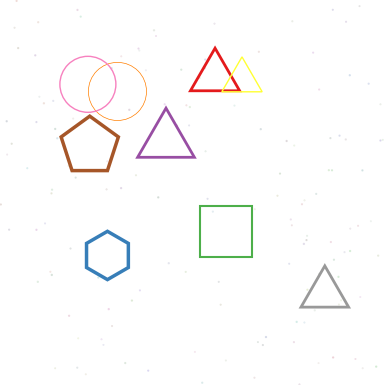[{"shape": "triangle", "thickness": 2, "radius": 0.37, "center": [0.559, 0.801]}, {"shape": "hexagon", "thickness": 2.5, "radius": 0.31, "center": [0.279, 0.336]}, {"shape": "square", "thickness": 1.5, "radius": 0.34, "center": [0.588, 0.399]}, {"shape": "triangle", "thickness": 2, "radius": 0.43, "center": [0.431, 0.634]}, {"shape": "circle", "thickness": 0.5, "radius": 0.38, "center": [0.305, 0.763]}, {"shape": "triangle", "thickness": 1, "radius": 0.3, "center": [0.629, 0.792]}, {"shape": "pentagon", "thickness": 2.5, "radius": 0.39, "center": [0.233, 0.62]}, {"shape": "circle", "thickness": 1, "radius": 0.36, "center": [0.228, 0.781]}, {"shape": "triangle", "thickness": 2, "radius": 0.36, "center": [0.844, 0.238]}]